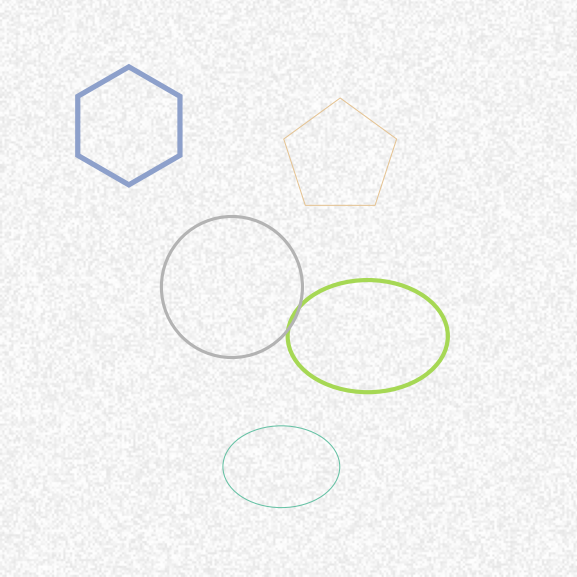[{"shape": "oval", "thickness": 0.5, "radius": 0.51, "center": [0.487, 0.191]}, {"shape": "hexagon", "thickness": 2.5, "radius": 0.51, "center": [0.223, 0.781]}, {"shape": "oval", "thickness": 2, "radius": 0.69, "center": [0.637, 0.417]}, {"shape": "pentagon", "thickness": 0.5, "radius": 0.51, "center": [0.589, 0.727]}, {"shape": "circle", "thickness": 1.5, "radius": 0.61, "center": [0.402, 0.502]}]